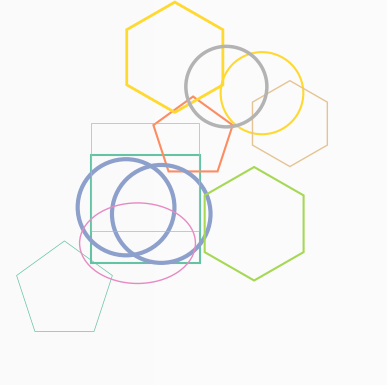[{"shape": "square", "thickness": 1.5, "radius": 0.7, "center": [0.376, 0.458]}, {"shape": "pentagon", "thickness": 0.5, "radius": 0.65, "center": [0.166, 0.244]}, {"shape": "pentagon", "thickness": 1.5, "radius": 0.54, "center": [0.498, 0.642]}, {"shape": "circle", "thickness": 3, "radius": 0.64, "center": [0.416, 0.444]}, {"shape": "circle", "thickness": 3, "radius": 0.62, "center": [0.325, 0.462]}, {"shape": "oval", "thickness": 1, "radius": 0.75, "center": [0.355, 0.368]}, {"shape": "hexagon", "thickness": 1.5, "radius": 0.74, "center": [0.656, 0.419]}, {"shape": "hexagon", "thickness": 2, "radius": 0.72, "center": [0.451, 0.851]}, {"shape": "circle", "thickness": 1.5, "radius": 0.53, "center": [0.676, 0.758]}, {"shape": "hexagon", "thickness": 1, "radius": 0.56, "center": [0.748, 0.679]}, {"shape": "circle", "thickness": 2.5, "radius": 0.52, "center": [0.584, 0.775]}, {"shape": "square", "thickness": 0.5, "radius": 0.7, "center": [0.375, 0.54]}]